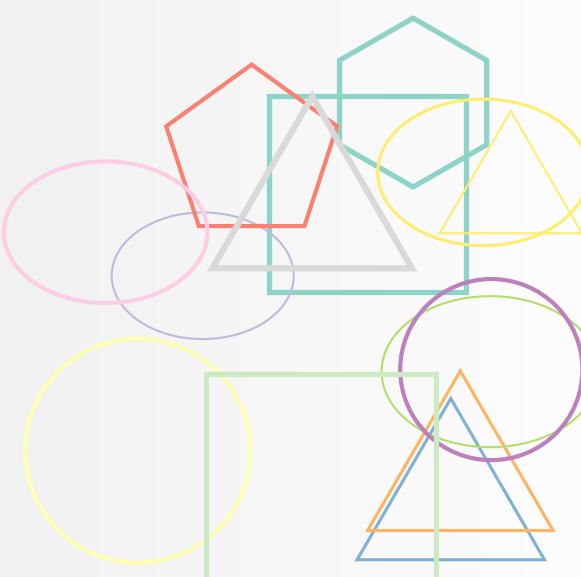[{"shape": "square", "thickness": 2.5, "radius": 0.85, "center": [0.632, 0.663]}, {"shape": "hexagon", "thickness": 2.5, "radius": 0.73, "center": [0.711, 0.822]}, {"shape": "circle", "thickness": 2, "radius": 0.97, "center": [0.237, 0.219]}, {"shape": "oval", "thickness": 1, "radius": 0.78, "center": [0.349, 0.522]}, {"shape": "pentagon", "thickness": 2, "radius": 0.77, "center": [0.433, 0.733]}, {"shape": "triangle", "thickness": 1.5, "radius": 0.93, "center": [0.776, 0.123]}, {"shape": "triangle", "thickness": 1.5, "radius": 0.92, "center": [0.792, 0.173]}, {"shape": "oval", "thickness": 1, "radius": 0.93, "center": [0.843, 0.356]}, {"shape": "oval", "thickness": 2, "radius": 0.88, "center": [0.182, 0.597]}, {"shape": "triangle", "thickness": 3, "radius": 0.99, "center": [0.537, 0.634]}, {"shape": "circle", "thickness": 2, "radius": 0.78, "center": [0.845, 0.359]}, {"shape": "square", "thickness": 2.5, "radius": 0.99, "center": [0.552, 0.154]}, {"shape": "oval", "thickness": 1.5, "radius": 0.91, "center": [0.831, 0.701]}, {"shape": "triangle", "thickness": 1, "radius": 0.71, "center": [0.879, 0.666]}]